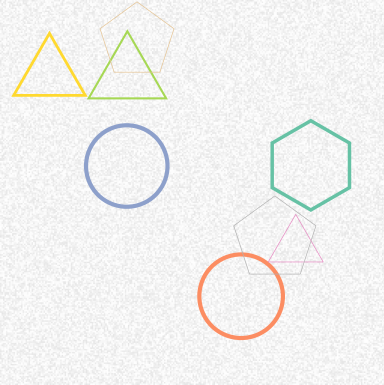[{"shape": "hexagon", "thickness": 2.5, "radius": 0.58, "center": [0.807, 0.571]}, {"shape": "circle", "thickness": 3, "radius": 0.54, "center": [0.626, 0.231]}, {"shape": "circle", "thickness": 3, "radius": 0.53, "center": [0.329, 0.569]}, {"shape": "triangle", "thickness": 0.5, "radius": 0.41, "center": [0.768, 0.361]}, {"shape": "triangle", "thickness": 1.5, "radius": 0.58, "center": [0.331, 0.803]}, {"shape": "triangle", "thickness": 2, "radius": 0.54, "center": [0.129, 0.806]}, {"shape": "pentagon", "thickness": 0.5, "radius": 0.51, "center": [0.356, 0.894]}, {"shape": "pentagon", "thickness": 0.5, "radius": 0.56, "center": [0.714, 0.379]}]